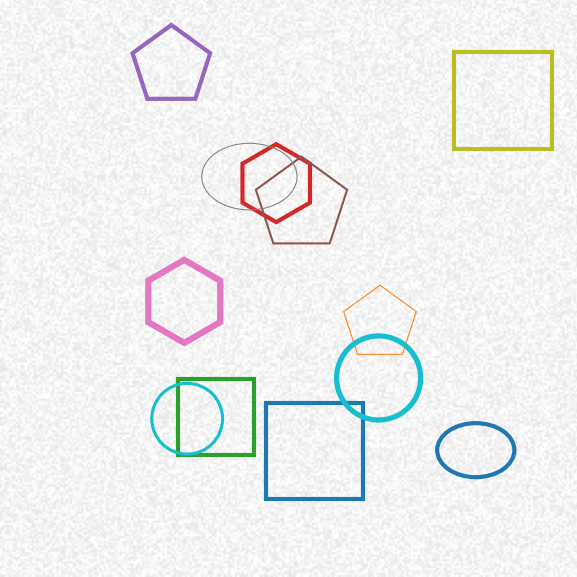[{"shape": "oval", "thickness": 2, "radius": 0.33, "center": [0.824, 0.22]}, {"shape": "square", "thickness": 2, "radius": 0.42, "center": [0.545, 0.218]}, {"shape": "pentagon", "thickness": 0.5, "radius": 0.33, "center": [0.658, 0.439]}, {"shape": "square", "thickness": 2, "radius": 0.33, "center": [0.374, 0.276]}, {"shape": "hexagon", "thickness": 2, "radius": 0.34, "center": [0.478, 0.682]}, {"shape": "pentagon", "thickness": 2, "radius": 0.35, "center": [0.297, 0.885]}, {"shape": "pentagon", "thickness": 1, "radius": 0.42, "center": [0.522, 0.645]}, {"shape": "hexagon", "thickness": 3, "radius": 0.36, "center": [0.319, 0.477]}, {"shape": "oval", "thickness": 0.5, "radius": 0.41, "center": [0.432, 0.693]}, {"shape": "square", "thickness": 2, "radius": 0.42, "center": [0.871, 0.825]}, {"shape": "circle", "thickness": 1.5, "radius": 0.31, "center": [0.324, 0.274]}, {"shape": "circle", "thickness": 2.5, "radius": 0.36, "center": [0.656, 0.345]}]